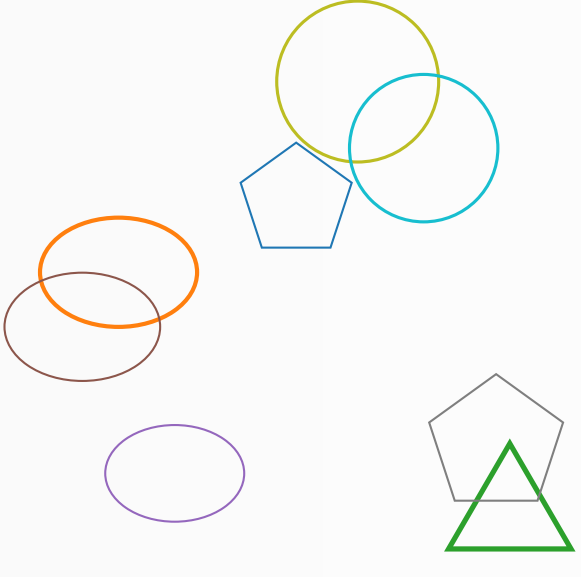[{"shape": "pentagon", "thickness": 1, "radius": 0.5, "center": [0.51, 0.652]}, {"shape": "oval", "thickness": 2, "radius": 0.68, "center": [0.204, 0.528]}, {"shape": "triangle", "thickness": 2.5, "radius": 0.61, "center": [0.877, 0.109]}, {"shape": "oval", "thickness": 1, "radius": 0.6, "center": [0.301, 0.179]}, {"shape": "oval", "thickness": 1, "radius": 0.67, "center": [0.142, 0.433]}, {"shape": "pentagon", "thickness": 1, "radius": 0.61, "center": [0.854, 0.23]}, {"shape": "circle", "thickness": 1.5, "radius": 0.7, "center": [0.615, 0.858]}, {"shape": "circle", "thickness": 1.5, "radius": 0.64, "center": [0.729, 0.743]}]